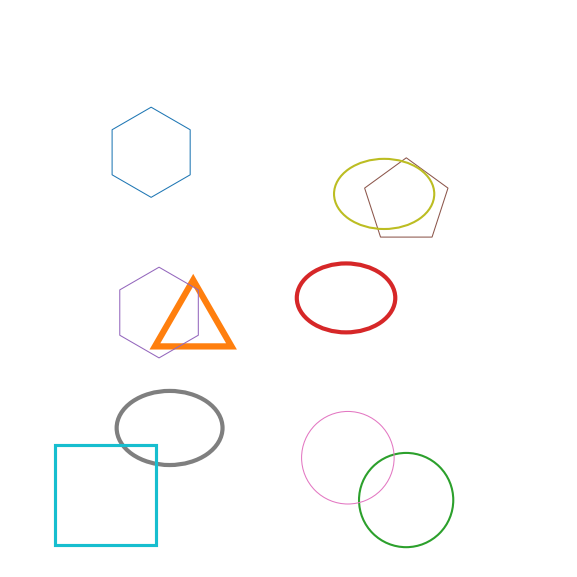[{"shape": "hexagon", "thickness": 0.5, "radius": 0.39, "center": [0.262, 0.735]}, {"shape": "triangle", "thickness": 3, "radius": 0.38, "center": [0.335, 0.438]}, {"shape": "circle", "thickness": 1, "radius": 0.41, "center": [0.703, 0.133]}, {"shape": "oval", "thickness": 2, "radius": 0.43, "center": [0.599, 0.483]}, {"shape": "hexagon", "thickness": 0.5, "radius": 0.39, "center": [0.275, 0.458]}, {"shape": "pentagon", "thickness": 0.5, "radius": 0.38, "center": [0.704, 0.65]}, {"shape": "circle", "thickness": 0.5, "radius": 0.4, "center": [0.602, 0.207]}, {"shape": "oval", "thickness": 2, "radius": 0.46, "center": [0.294, 0.258]}, {"shape": "oval", "thickness": 1, "radius": 0.43, "center": [0.665, 0.663]}, {"shape": "square", "thickness": 1.5, "radius": 0.44, "center": [0.183, 0.142]}]